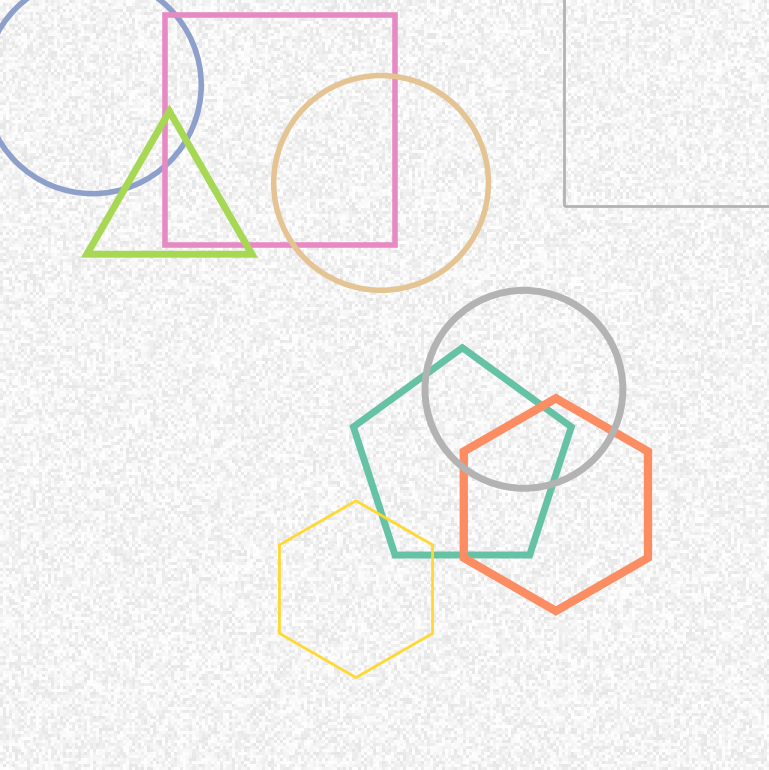[{"shape": "pentagon", "thickness": 2.5, "radius": 0.74, "center": [0.6, 0.4]}, {"shape": "hexagon", "thickness": 3, "radius": 0.69, "center": [0.722, 0.345]}, {"shape": "circle", "thickness": 2, "radius": 0.7, "center": [0.12, 0.889]}, {"shape": "square", "thickness": 2, "radius": 0.75, "center": [0.363, 0.831]}, {"shape": "triangle", "thickness": 2.5, "radius": 0.62, "center": [0.22, 0.732]}, {"shape": "hexagon", "thickness": 1, "radius": 0.57, "center": [0.462, 0.235]}, {"shape": "circle", "thickness": 2, "radius": 0.7, "center": [0.495, 0.762]}, {"shape": "circle", "thickness": 2.5, "radius": 0.64, "center": [0.68, 0.494]}, {"shape": "square", "thickness": 1, "radius": 0.75, "center": [0.882, 0.882]}]